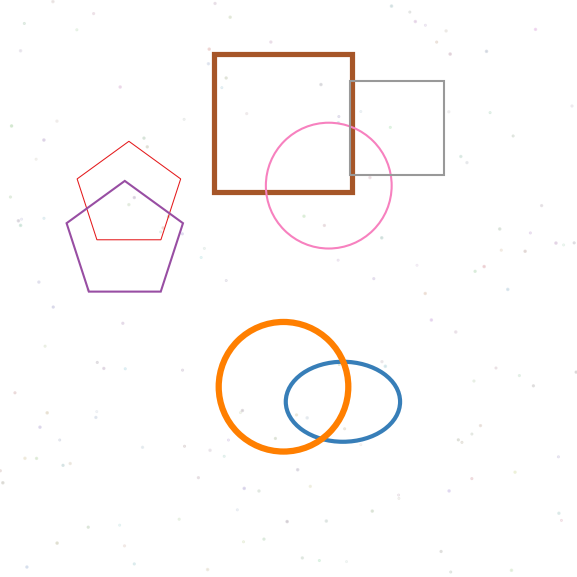[{"shape": "pentagon", "thickness": 0.5, "radius": 0.47, "center": [0.223, 0.66]}, {"shape": "oval", "thickness": 2, "radius": 0.49, "center": [0.594, 0.303]}, {"shape": "pentagon", "thickness": 1, "radius": 0.53, "center": [0.216, 0.58]}, {"shape": "circle", "thickness": 3, "radius": 0.56, "center": [0.491, 0.329]}, {"shape": "square", "thickness": 2.5, "radius": 0.59, "center": [0.49, 0.786]}, {"shape": "circle", "thickness": 1, "radius": 0.54, "center": [0.569, 0.678]}, {"shape": "square", "thickness": 1, "radius": 0.41, "center": [0.687, 0.777]}]